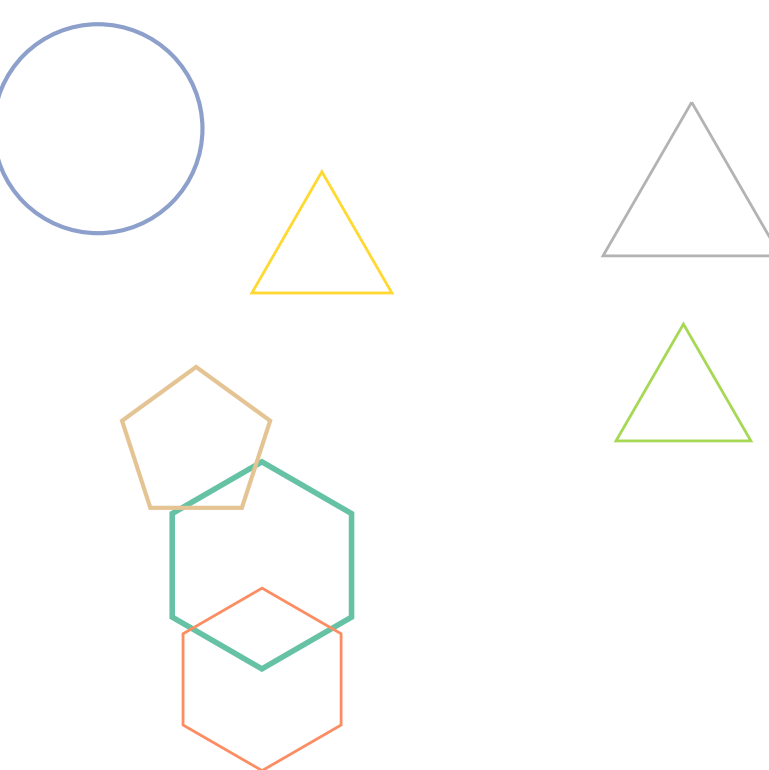[{"shape": "hexagon", "thickness": 2, "radius": 0.67, "center": [0.34, 0.266]}, {"shape": "hexagon", "thickness": 1, "radius": 0.59, "center": [0.34, 0.118]}, {"shape": "circle", "thickness": 1.5, "radius": 0.68, "center": [0.127, 0.833]}, {"shape": "triangle", "thickness": 1, "radius": 0.51, "center": [0.888, 0.478]}, {"shape": "triangle", "thickness": 1, "radius": 0.52, "center": [0.418, 0.672]}, {"shape": "pentagon", "thickness": 1.5, "radius": 0.51, "center": [0.255, 0.422]}, {"shape": "triangle", "thickness": 1, "radius": 0.67, "center": [0.898, 0.734]}]